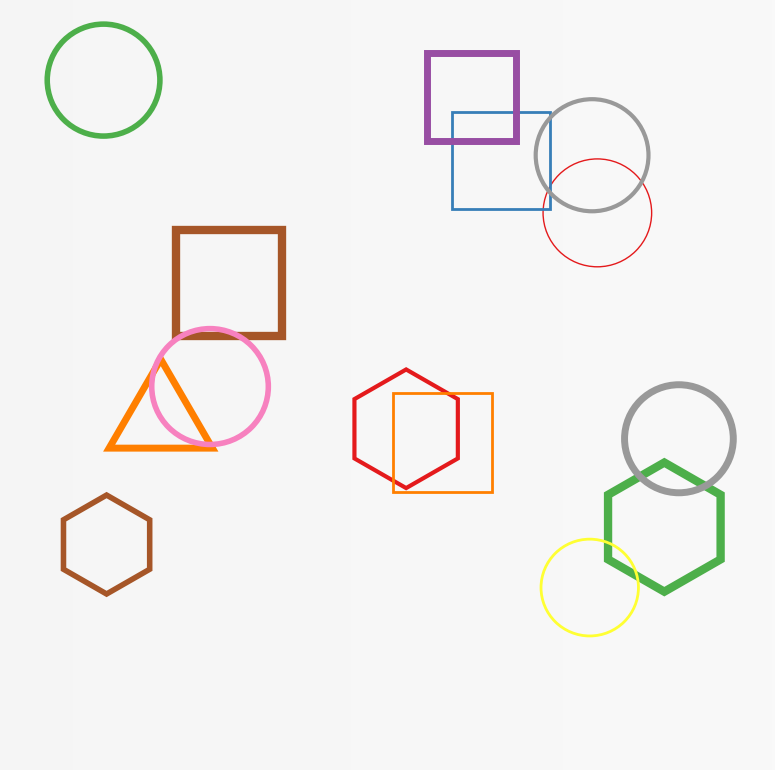[{"shape": "circle", "thickness": 0.5, "radius": 0.35, "center": [0.771, 0.724]}, {"shape": "hexagon", "thickness": 1.5, "radius": 0.39, "center": [0.524, 0.443]}, {"shape": "square", "thickness": 1, "radius": 0.32, "center": [0.646, 0.792]}, {"shape": "hexagon", "thickness": 3, "radius": 0.42, "center": [0.857, 0.315]}, {"shape": "circle", "thickness": 2, "radius": 0.36, "center": [0.134, 0.896]}, {"shape": "square", "thickness": 2.5, "radius": 0.29, "center": [0.608, 0.874]}, {"shape": "square", "thickness": 1, "radius": 0.32, "center": [0.571, 0.425]}, {"shape": "triangle", "thickness": 2.5, "radius": 0.38, "center": [0.207, 0.456]}, {"shape": "circle", "thickness": 1, "radius": 0.31, "center": [0.761, 0.237]}, {"shape": "square", "thickness": 3, "radius": 0.34, "center": [0.295, 0.632]}, {"shape": "hexagon", "thickness": 2, "radius": 0.32, "center": [0.138, 0.293]}, {"shape": "circle", "thickness": 2, "radius": 0.38, "center": [0.271, 0.498]}, {"shape": "circle", "thickness": 1.5, "radius": 0.36, "center": [0.764, 0.798]}, {"shape": "circle", "thickness": 2.5, "radius": 0.35, "center": [0.876, 0.43]}]